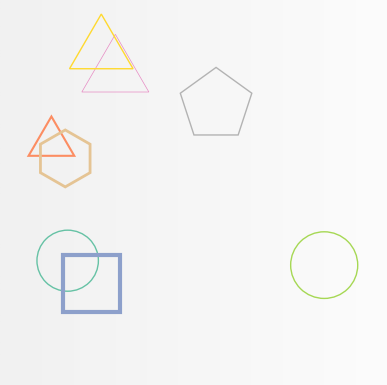[{"shape": "circle", "thickness": 1, "radius": 0.4, "center": [0.175, 0.323]}, {"shape": "triangle", "thickness": 1.5, "radius": 0.34, "center": [0.133, 0.629]}, {"shape": "square", "thickness": 3, "radius": 0.37, "center": [0.237, 0.264]}, {"shape": "triangle", "thickness": 0.5, "radius": 0.5, "center": [0.298, 0.811]}, {"shape": "circle", "thickness": 1, "radius": 0.43, "center": [0.837, 0.311]}, {"shape": "triangle", "thickness": 1, "radius": 0.47, "center": [0.261, 0.869]}, {"shape": "hexagon", "thickness": 2, "radius": 0.37, "center": [0.168, 0.588]}, {"shape": "pentagon", "thickness": 1, "radius": 0.48, "center": [0.558, 0.728]}]